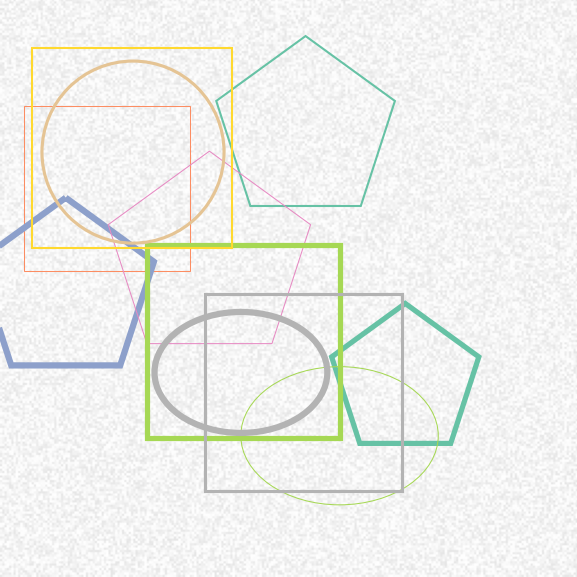[{"shape": "pentagon", "thickness": 1, "radius": 0.81, "center": [0.529, 0.774]}, {"shape": "pentagon", "thickness": 2.5, "radius": 0.67, "center": [0.702, 0.34]}, {"shape": "square", "thickness": 0.5, "radius": 0.72, "center": [0.185, 0.673]}, {"shape": "pentagon", "thickness": 3, "radius": 0.8, "center": [0.114, 0.496]}, {"shape": "pentagon", "thickness": 0.5, "radius": 0.92, "center": [0.363, 0.553]}, {"shape": "square", "thickness": 2.5, "radius": 0.84, "center": [0.421, 0.408]}, {"shape": "oval", "thickness": 0.5, "radius": 0.85, "center": [0.588, 0.245]}, {"shape": "square", "thickness": 1, "radius": 0.87, "center": [0.228, 0.743]}, {"shape": "circle", "thickness": 1.5, "radius": 0.79, "center": [0.23, 0.736]}, {"shape": "oval", "thickness": 3, "radius": 0.75, "center": [0.417, 0.354]}, {"shape": "square", "thickness": 1.5, "radius": 0.85, "center": [0.526, 0.319]}]